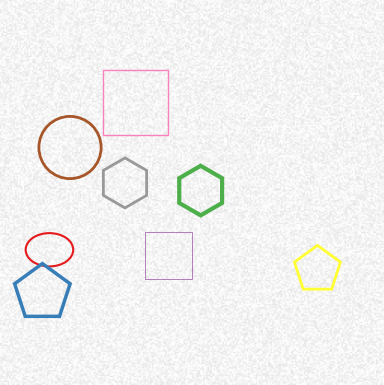[{"shape": "oval", "thickness": 1.5, "radius": 0.31, "center": [0.128, 0.351]}, {"shape": "pentagon", "thickness": 2.5, "radius": 0.38, "center": [0.11, 0.24]}, {"shape": "hexagon", "thickness": 3, "radius": 0.32, "center": [0.521, 0.505]}, {"shape": "square", "thickness": 0.5, "radius": 0.3, "center": [0.438, 0.337]}, {"shape": "pentagon", "thickness": 2, "radius": 0.31, "center": [0.824, 0.3]}, {"shape": "circle", "thickness": 2, "radius": 0.4, "center": [0.182, 0.617]}, {"shape": "square", "thickness": 1, "radius": 0.42, "center": [0.352, 0.733]}, {"shape": "hexagon", "thickness": 2, "radius": 0.32, "center": [0.325, 0.525]}]